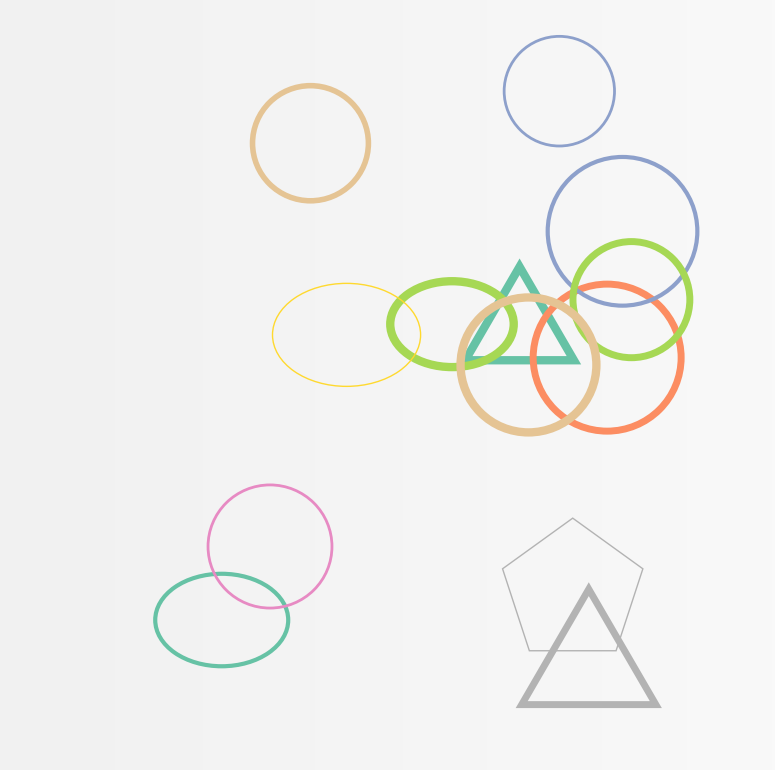[{"shape": "oval", "thickness": 1.5, "radius": 0.43, "center": [0.286, 0.195]}, {"shape": "triangle", "thickness": 3, "radius": 0.4, "center": [0.67, 0.573]}, {"shape": "circle", "thickness": 2.5, "radius": 0.48, "center": [0.783, 0.536]}, {"shape": "circle", "thickness": 1, "radius": 0.36, "center": [0.722, 0.882]}, {"shape": "circle", "thickness": 1.5, "radius": 0.48, "center": [0.803, 0.7]}, {"shape": "circle", "thickness": 1, "radius": 0.4, "center": [0.348, 0.29]}, {"shape": "circle", "thickness": 2.5, "radius": 0.38, "center": [0.815, 0.611]}, {"shape": "oval", "thickness": 3, "radius": 0.4, "center": [0.583, 0.579]}, {"shape": "oval", "thickness": 0.5, "radius": 0.48, "center": [0.447, 0.565]}, {"shape": "circle", "thickness": 2, "radius": 0.37, "center": [0.401, 0.814]}, {"shape": "circle", "thickness": 3, "radius": 0.44, "center": [0.682, 0.526]}, {"shape": "triangle", "thickness": 2.5, "radius": 0.5, "center": [0.76, 0.135]}, {"shape": "pentagon", "thickness": 0.5, "radius": 0.48, "center": [0.739, 0.232]}]